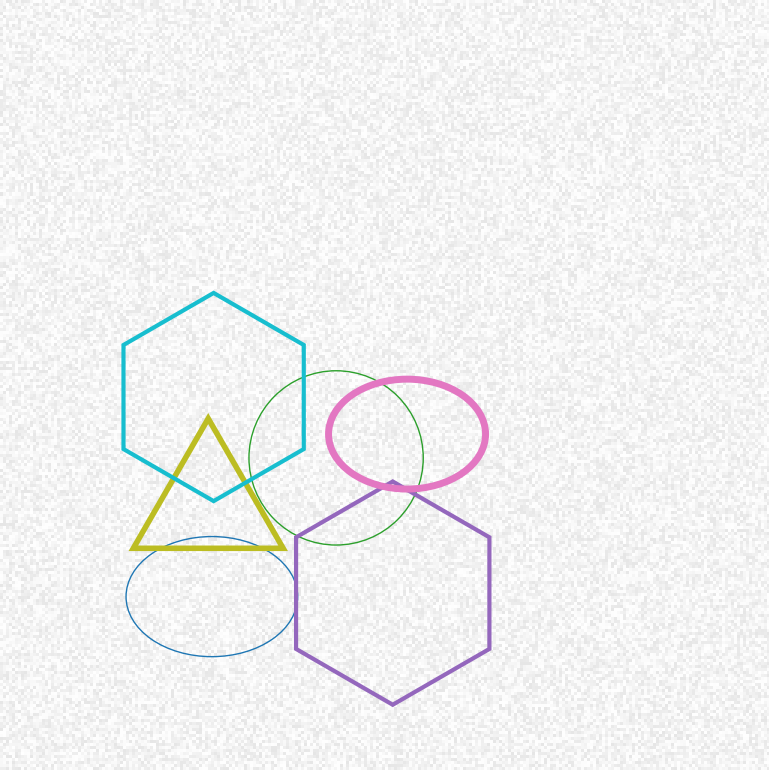[{"shape": "oval", "thickness": 0.5, "radius": 0.56, "center": [0.275, 0.225]}, {"shape": "circle", "thickness": 0.5, "radius": 0.57, "center": [0.436, 0.405]}, {"shape": "hexagon", "thickness": 1.5, "radius": 0.72, "center": [0.51, 0.23]}, {"shape": "oval", "thickness": 2.5, "radius": 0.51, "center": [0.529, 0.436]}, {"shape": "triangle", "thickness": 2, "radius": 0.56, "center": [0.27, 0.344]}, {"shape": "hexagon", "thickness": 1.5, "radius": 0.68, "center": [0.277, 0.484]}]